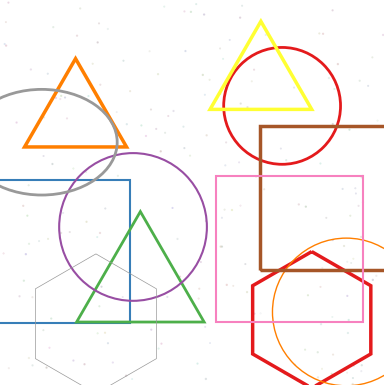[{"shape": "hexagon", "thickness": 2.5, "radius": 0.89, "center": [0.81, 0.169]}, {"shape": "circle", "thickness": 2, "radius": 0.76, "center": [0.733, 0.725]}, {"shape": "square", "thickness": 1.5, "radius": 0.93, "center": [0.152, 0.347]}, {"shape": "triangle", "thickness": 2, "radius": 0.96, "center": [0.365, 0.259]}, {"shape": "circle", "thickness": 1.5, "radius": 0.96, "center": [0.346, 0.41]}, {"shape": "circle", "thickness": 1, "radius": 0.96, "center": [0.899, 0.19]}, {"shape": "triangle", "thickness": 2.5, "radius": 0.76, "center": [0.196, 0.695]}, {"shape": "triangle", "thickness": 2.5, "radius": 0.76, "center": [0.678, 0.792]}, {"shape": "square", "thickness": 2.5, "radius": 0.94, "center": [0.863, 0.485]}, {"shape": "square", "thickness": 1.5, "radius": 0.95, "center": [0.752, 0.354]}, {"shape": "hexagon", "thickness": 0.5, "radius": 0.91, "center": [0.249, 0.159]}, {"shape": "oval", "thickness": 2, "radius": 0.98, "center": [0.108, 0.631]}]